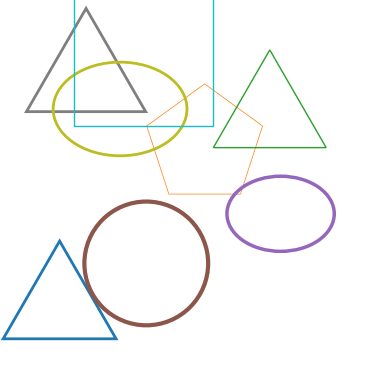[{"shape": "triangle", "thickness": 2, "radius": 0.85, "center": [0.155, 0.205]}, {"shape": "pentagon", "thickness": 0.5, "radius": 0.79, "center": [0.532, 0.624]}, {"shape": "triangle", "thickness": 1, "radius": 0.85, "center": [0.701, 0.701]}, {"shape": "oval", "thickness": 2.5, "radius": 0.7, "center": [0.729, 0.445]}, {"shape": "circle", "thickness": 3, "radius": 0.8, "center": [0.38, 0.316]}, {"shape": "triangle", "thickness": 2, "radius": 0.89, "center": [0.224, 0.799]}, {"shape": "oval", "thickness": 2, "radius": 0.87, "center": [0.312, 0.717]}, {"shape": "square", "thickness": 1, "radius": 0.9, "center": [0.373, 0.854]}]